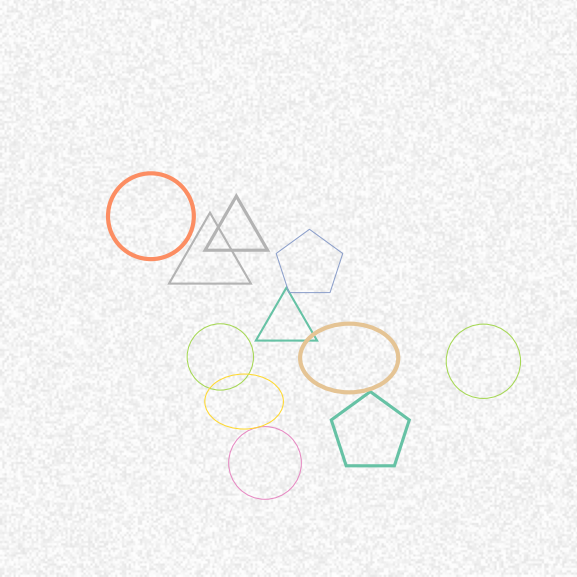[{"shape": "triangle", "thickness": 1, "radius": 0.31, "center": [0.496, 0.44]}, {"shape": "pentagon", "thickness": 1.5, "radius": 0.36, "center": [0.641, 0.25]}, {"shape": "circle", "thickness": 2, "radius": 0.37, "center": [0.261, 0.625]}, {"shape": "pentagon", "thickness": 0.5, "radius": 0.3, "center": [0.536, 0.541]}, {"shape": "circle", "thickness": 0.5, "radius": 0.31, "center": [0.459, 0.198]}, {"shape": "circle", "thickness": 0.5, "radius": 0.29, "center": [0.382, 0.381]}, {"shape": "circle", "thickness": 0.5, "radius": 0.32, "center": [0.837, 0.374]}, {"shape": "oval", "thickness": 0.5, "radius": 0.34, "center": [0.423, 0.304]}, {"shape": "oval", "thickness": 2, "radius": 0.42, "center": [0.605, 0.379]}, {"shape": "triangle", "thickness": 1.5, "radius": 0.31, "center": [0.409, 0.597]}, {"shape": "triangle", "thickness": 1, "radius": 0.41, "center": [0.364, 0.549]}]